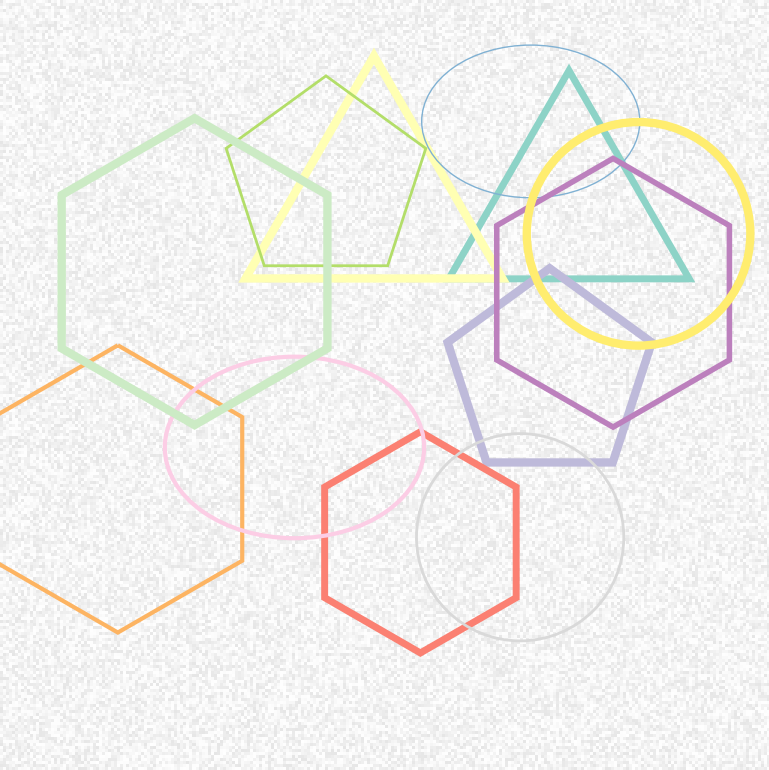[{"shape": "triangle", "thickness": 2.5, "radius": 0.9, "center": [0.739, 0.728]}, {"shape": "triangle", "thickness": 3, "radius": 0.96, "center": [0.486, 0.735]}, {"shape": "pentagon", "thickness": 3, "radius": 0.7, "center": [0.714, 0.512]}, {"shape": "hexagon", "thickness": 2.5, "radius": 0.72, "center": [0.546, 0.296]}, {"shape": "oval", "thickness": 0.5, "radius": 0.71, "center": [0.689, 0.842]}, {"shape": "hexagon", "thickness": 1.5, "radius": 0.93, "center": [0.153, 0.365]}, {"shape": "pentagon", "thickness": 1, "radius": 0.68, "center": [0.423, 0.765]}, {"shape": "oval", "thickness": 1.5, "radius": 0.84, "center": [0.382, 0.419]}, {"shape": "circle", "thickness": 1, "radius": 0.67, "center": [0.676, 0.302]}, {"shape": "hexagon", "thickness": 2, "radius": 0.87, "center": [0.796, 0.62]}, {"shape": "hexagon", "thickness": 3, "radius": 1.0, "center": [0.253, 0.647]}, {"shape": "circle", "thickness": 3, "radius": 0.73, "center": [0.829, 0.696]}]